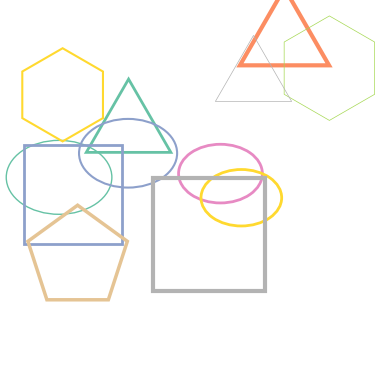[{"shape": "oval", "thickness": 1, "radius": 0.69, "center": [0.153, 0.539]}, {"shape": "triangle", "thickness": 2, "radius": 0.63, "center": [0.334, 0.668]}, {"shape": "triangle", "thickness": 3, "radius": 0.67, "center": [0.739, 0.897]}, {"shape": "square", "thickness": 2, "radius": 0.64, "center": [0.189, 0.495]}, {"shape": "oval", "thickness": 1.5, "radius": 0.64, "center": [0.333, 0.602]}, {"shape": "oval", "thickness": 2, "radius": 0.54, "center": [0.573, 0.549]}, {"shape": "hexagon", "thickness": 0.5, "radius": 0.68, "center": [0.856, 0.823]}, {"shape": "oval", "thickness": 2, "radius": 0.52, "center": [0.627, 0.486]}, {"shape": "hexagon", "thickness": 1.5, "radius": 0.6, "center": [0.163, 0.754]}, {"shape": "pentagon", "thickness": 2.5, "radius": 0.68, "center": [0.202, 0.331]}, {"shape": "square", "thickness": 3, "radius": 0.73, "center": [0.543, 0.39]}, {"shape": "triangle", "thickness": 0.5, "radius": 0.57, "center": [0.658, 0.794]}]